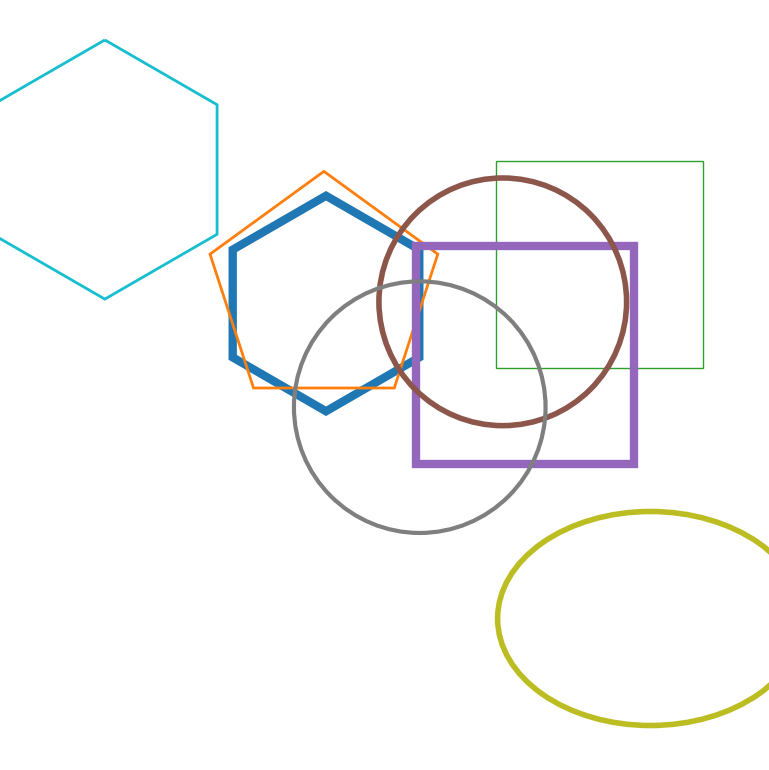[{"shape": "hexagon", "thickness": 3, "radius": 0.7, "center": [0.423, 0.606]}, {"shape": "pentagon", "thickness": 1, "radius": 0.78, "center": [0.421, 0.622]}, {"shape": "square", "thickness": 0.5, "radius": 0.67, "center": [0.779, 0.657]}, {"shape": "square", "thickness": 3, "radius": 0.71, "center": [0.682, 0.539]}, {"shape": "circle", "thickness": 2, "radius": 0.8, "center": [0.653, 0.608]}, {"shape": "circle", "thickness": 1.5, "radius": 0.82, "center": [0.545, 0.471]}, {"shape": "oval", "thickness": 2, "radius": 0.99, "center": [0.845, 0.197]}, {"shape": "hexagon", "thickness": 1, "radius": 0.84, "center": [0.136, 0.78]}]